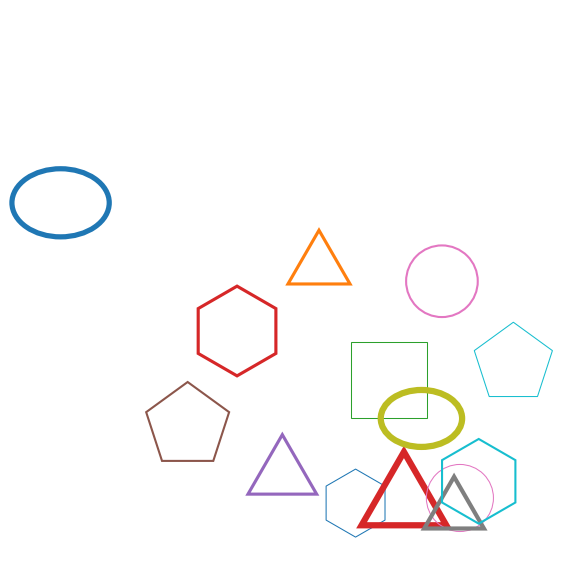[{"shape": "hexagon", "thickness": 0.5, "radius": 0.29, "center": [0.616, 0.128]}, {"shape": "oval", "thickness": 2.5, "radius": 0.42, "center": [0.105, 0.648]}, {"shape": "triangle", "thickness": 1.5, "radius": 0.31, "center": [0.552, 0.538]}, {"shape": "square", "thickness": 0.5, "radius": 0.33, "center": [0.674, 0.341]}, {"shape": "triangle", "thickness": 3, "radius": 0.42, "center": [0.699, 0.132]}, {"shape": "hexagon", "thickness": 1.5, "radius": 0.39, "center": [0.41, 0.426]}, {"shape": "triangle", "thickness": 1.5, "radius": 0.34, "center": [0.489, 0.178]}, {"shape": "pentagon", "thickness": 1, "radius": 0.38, "center": [0.325, 0.262]}, {"shape": "circle", "thickness": 0.5, "radius": 0.29, "center": [0.796, 0.137]}, {"shape": "circle", "thickness": 1, "radius": 0.31, "center": [0.765, 0.512]}, {"shape": "triangle", "thickness": 2, "radius": 0.3, "center": [0.786, 0.114]}, {"shape": "oval", "thickness": 3, "radius": 0.35, "center": [0.73, 0.275]}, {"shape": "hexagon", "thickness": 1, "radius": 0.37, "center": [0.829, 0.166]}, {"shape": "pentagon", "thickness": 0.5, "radius": 0.36, "center": [0.889, 0.37]}]